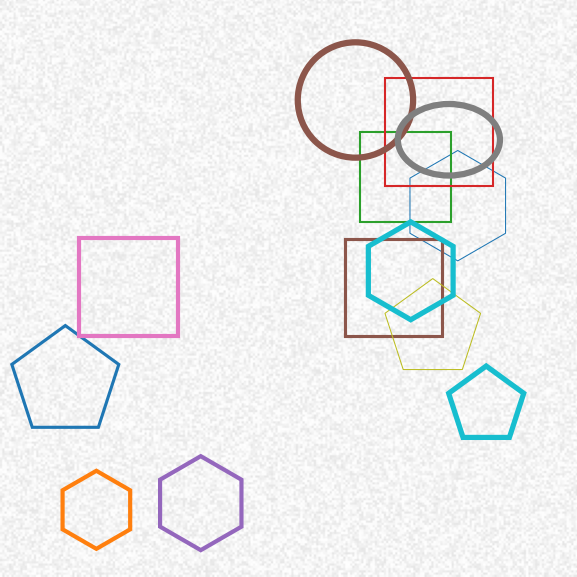[{"shape": "pentagon", "thickness": 1.5, "radius": 0.49, "center": [0.113, 0.338]}, {"shape": "hexagon", "thickness": 0.5, "radius": 0.48, "center": [0.793, 0.643]}, {"shape": "hexagon", "thickness": 2, "radius": 0.34, "center": [0.167, 0.116]}, {"shape": "square", "thickness": 1, "radius": 0.39, "center": [0.702, 0.693]}, {"shape": "square", "thickness": 1, "radius": 0.47, "center": [0.76, 0.771]}, {"shape": "hexagon", "thickness": 2, "radius": 0.41, "center": [0.348, 0.128]}, {"shape": "circle", "thickness": 3, "radius": 0.5, "center": [0.616, 0.826]}, {"shape": "square", "thickness": 1.5, "radius": 0.42, "center": [0.681, 0.501]}, {"shape": "square", "thickness": 2, "radius": 0.43, "center": [0.223, 0.502]}, {"shape": "oval", "thickness": 3, "radius": 0.44, "center": [0.777, 0.757]}, {"shape": "pentagon", "thickness": 0.5, "radius": 0.44, "center": [0.749, 0.43]}, {"shape": "hexagon", "thickness": 2.5, "radius": 0.42, "center": [0.711, 0.53]}, {"shape": "pentagon", "thickness": 2.5, "radius": 0.34, "center": [0.842, 0.297]}]